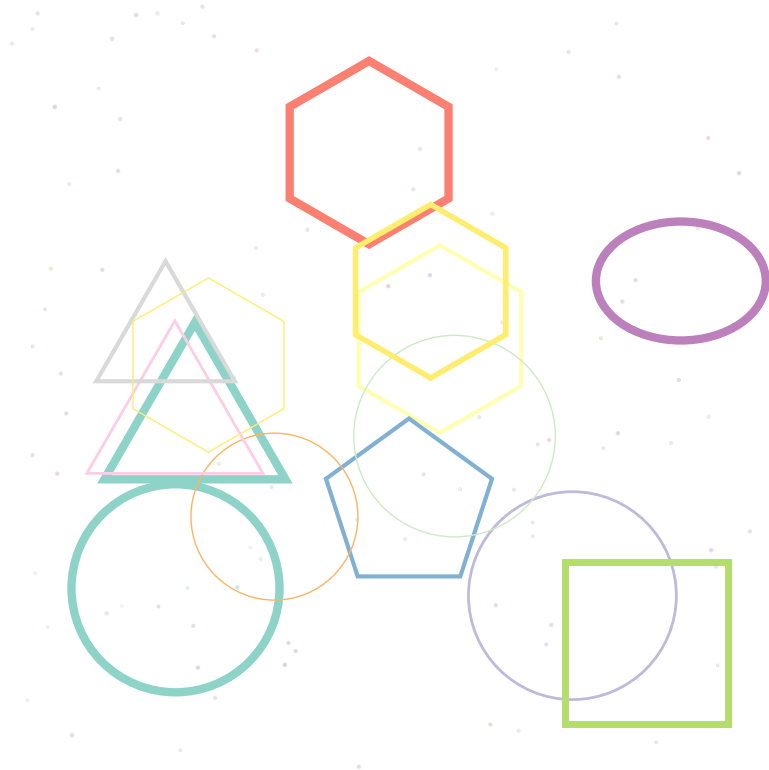[{"shape": "circle", "thickness": 3, "radius": 0.68, "center": [0.228, 0.236]}, {"shape": "triangle", "thickness": 3, "radius": 0.68, "center": [0.253, 0.445]}, {"shape": "hexagon", "thickness": 1.5, "radius": 0.61, "center": [0.571, 0.56]}, {"shape": "circle", "thickness": 1, "radius": 0.67, "center": [0.743, 0.226]}, {"shape": "hexagon", "thickness": 3, "radius": 0.6, "center": [0.479, 0.802]}, {"shape": "pentagon", "thickness": 1.5, "radius": 0.57, "center": [0.531, 0.343]}, {"shape": "circle", "thickness": 0.5, "radius": 0.54, "center": [0.356, 0.329]}, {"shape": "square", "thickness": 2.5, "radius": 0.53, "center": [0.84, 0.164]}, {"shape": "triangle", "thickness": 1, "radius": 0.66, "center": [0.227, 0.451]}, {"shape": "triangle", "thickness": 1.5, "radius": 0.52, "center": [0.215, 0.557]}, {"shape": "oval", "thickness": 3, "radius": 0.55, "center": [0.884, 0.635]}, {"shape": "circle", "thickness": 0.5, "radius": 0.65, "center": [0.59, 0.434]}, {"shape": "hexagon", "thickness": 2, "radius": 0.56, "center": [0.559, 0.622]}, {"shape": "hexagon", "thickness": 0.5, "radius": 0.57, "center": [0.271, 0.526]}]